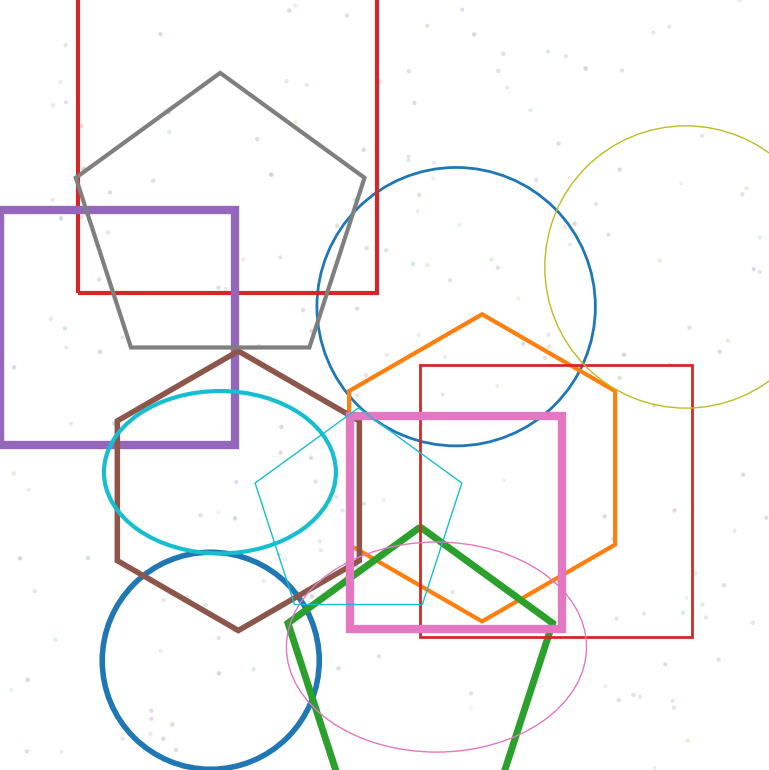[{"shape": "circle", "thickness": 1, "radius": 0.9, "center": [0.592, 0.602]}, {"shape": "circle", "thickness": 2, "radius": 0.7, "center": [0.274, 0.142]}, {"shape": "hexagon", "thickness": 1.5, "radius": 1.0, "center": [0.626, 0.392]}, {"shape": "pentagon", "thickness": 2.5, "radius": 0.9, "center": [0.546, 0.135]}, {"shape": "square", "thickness": 1, "radius": 0.88, "center": [0.722, 0.349]}, {"shape": "square", "thickness": 1.5, "radius": 0.97, "center": [0.295, 0.813]}, {"shape": "square", "thickness": 3, "radius": 0.76, "center": [0.153, 0.575]}, {"shape": "hexagon", "thickness": 2, "radius": 0.91, "center": [0.31, 0.363]}, {"shape": "square", "thickness": 3, "radius": 0.69, "center": [0.592, 0.322]}, {"shape": "oval", "thickness": 0.5, "radius": 0.97, "center": [0.567, 0.16]}, {"shape": "pentagon", "thickness": 1.5, "radius": 0.99, "center": [0.286, 0.708]}, {"shape": "circle", "thickness": 0.5, "radius": 0.92, "center": [0.891, 0.653]}, {"shape": "pentagon", "thickness": 0.5, "radius": 0.71, "center": [0.466, 0.329]}, {"shape": "oval", "thickness": 1.5, "radius": 0.75, "center": [0.286, 0.387]}]